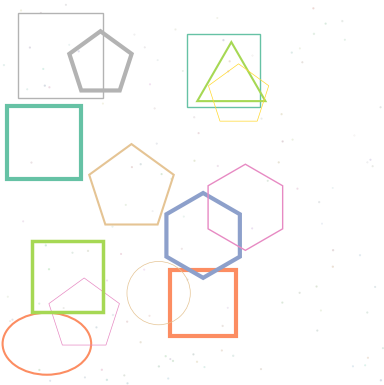[{"shape": "square", "thickness": 1, "radius": 0.48, "center": [0.58, 0.818]}, {"shape": "square", "thickness": 3, "radius": 0.48, "center": [0.114, 0.63]}, {"shape": "square", "thickness": 3, "radius": 0.43, "center": [0.527, 0.212]}, {"shape": "oval", "thickness": 1.5, "radius": 0.58, "center": [0.122, 0.107]}, {"shape": "hexagon", "thickness": 3, "radius": 0.55, "center": [0.528, 0.388]}, {"shape": "hexagon", "thickness": 1, "radius": 0.56, "center": [0.637, 0.462]}, {"shape": "pentagon", "thickness": 0.5, "radius": 0.48, "center": [0.219, 0.182]}, {"shape": "triangle", "thickness": 1.5, "radius": 0.51, "center": [0.601, 0.788]}, {"shape": "square", "thickness": 2.5, "radius": 0.47, "center": [0.175, 0.282]}, {"shape": "pentagon", "thickness": 0.5, "radius": 0.41, "center": [0.62, 0.752]}, {"shape": "circle", "thickness": 0.5, "radius": 0.41, "center": [0.412, 0.239]}, {"shape": "pentagon", "thickness": 1.5, "radius": 0.58, "center": [0.341, 0.51]}, {"shape": "pentagon", "thickness": 3, "radius": 0.43, "center": [0.261, 0.834]}, {"shape": "square", "thickness": 1, "radius": 0.55, "center": [0.158, 0.856]}]